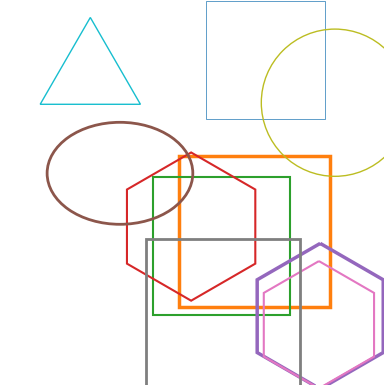[{"shape": "square", "thickness": 0.5, "radius": 0.77, "center": [0.69, 0.844]}, {"shape": "square", "thickness": 2.5, "radius": 0.98, "center": [0.661, 0.399]}, {"shape": "square", "thickness": 1.5, "radius": 0.89, "center": [0.575, 0.361]}, {"shape": "hexagon", "thickness": 1.5, "radius": 0.96, "center": [0.496, 0.411]}, {"shape": "hexagon", "thickness": 2.5, "radius": 0.95, "center": [0.832, 0.179]}, {"shape": "oval", "thickness": 2, "radius": 0.95, "center": [0.312, 0.55]}, {"shape": "hexagon", "thickness": 1.5, "radius": 0.83, "center": [0.828, 0.156]}, {"shape": "square", "thickness": 2, "radius": 1.0, "center": [0.579, 0.179]}, {"shape": "circle", "thickness": 1, "radius": 0.96, "center": [0.87, 0.733]}, {"shape": "triangle", "thickness": 1, "radius": 0.75, "center": [0.235, 0.804]}]